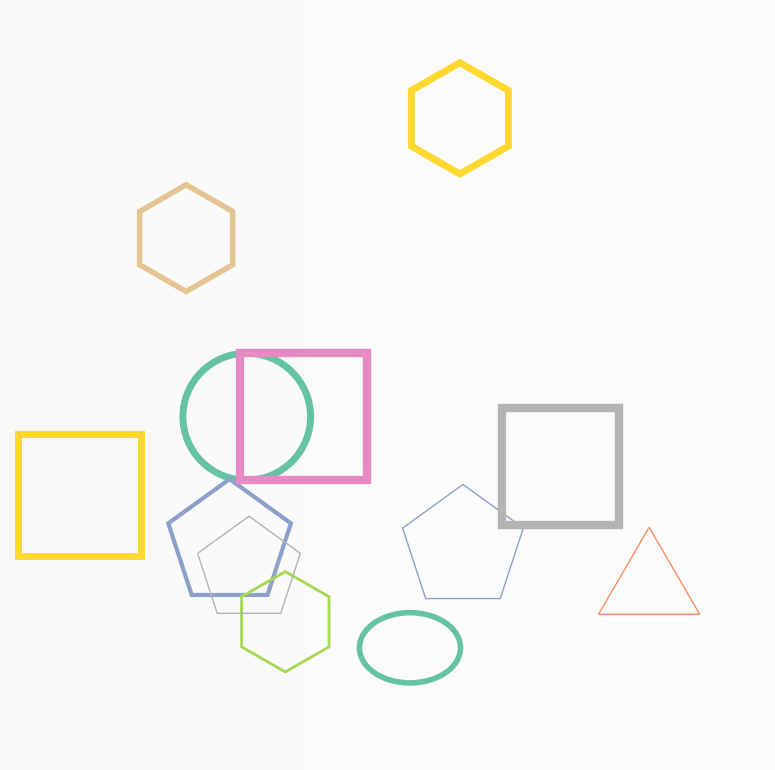[{"shape": "oval", "thickness": 2, "radius": 0.33, "center": [0.529, 0.159]}, {"shape": "circle", "thickness": 2.5, "radius": 0.41, "center": [0.318, 0.459]}, {"shape": "triangle", "thickness": 0.5, "radius": 0.38, "center": [0.838, 0.24]}, {"shape": "pentagon", "thickness": 1.5, "radius": 0.42, "center": [0.296, 0.295]}, {"shape": "pentagon", "thickness": 0.5, "radius": 0.41, "center": [0.597, 0.289]}, {"shape": "square", "thickness": 3, "radius": 0.41, "center": [0.392, 0.46]}, {"shape": "hexagon", "thickness": 1, "radius": 0.33, "center": [0.368, 0.193]}, {"shape": "hexagon", "thickness": 2.5, "radius": 0.36, "center": [0.593, 0.846]}, {"shape": "square", "thickness": 2.5, "radius": 0.4, "center": [0.103, 0.357]}, {"shape": "hexagon", "thickness": 2, "radius": 0.35, "center": [0.24, 0.691]}, {"shape": "square", "thickness": 3, "radius": 0.38, "center": [0.723, 0.394]}, {"shape": "pentagon", "thickness": 0.5, "radius": 0.35, "center": [0.321, 0.26]}]